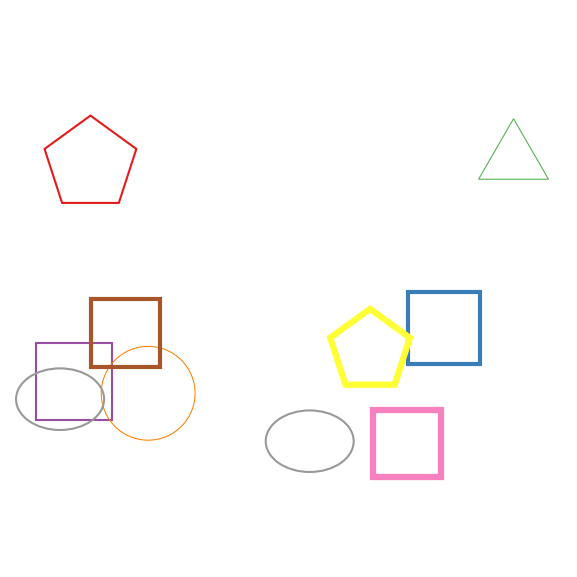[{"shape": "pentagon", "thickness": 1, "radius": 0.42, "center": [0.157, 0.715]}, {"shape": "square", "thickness": 2, "radius": 0.31, "center": [0.769, 0.431]}, {"shape": "triangle", "thickness": 0.5, "radius": 0.35, "center": [0.889, 0.724]}, {"shape": "square", "thickness": 1, "radius": 0.33, "center": [0.128, 0.339]}, {"shape": "circle", "thickness": 0.5, "radius": 0.41, "center": [0.257, 0.318]}, {"shape": "pentagon", "thickness": 3, "radius": 0.36, "center": [0.641, 0.392]}, {"shape": "square", "thickness": 2, "radius": 0.3, "center": [0.217, 0.422]}, {"shape": "square", "thickness": 3, "radius": 0.29, "center": [0.705, 0.232]}, {"shape": "oval", "thickness": 1, "radius": 0.38, "center": [0.536, 0.235]}, {"shape": "oval", "thickness": 1, "radius": 0.38, "center": [0.104, 0.308]}]